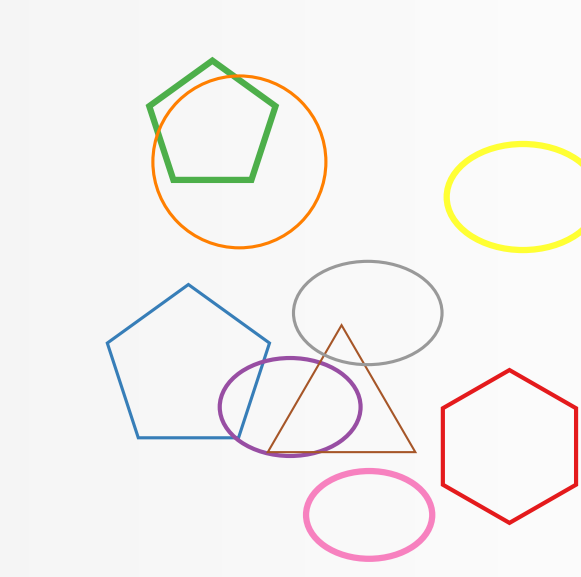[{"shape": "hexagon", "thickness": 2, "radius": 0.66, "center": [0.876, 0.226]}, {"shape": "pentagon", "thickness": 1.5, "radius": 0.73, "center": [0.324, 0.36]}, {"shape": "pentagon", "thickness": 3, "radius": 0.57, "center": [0.365, 0.78]}, {"shape": "oval", "thickness": 2, "radius": 0.61, "center": [0.499, 0.294]}, {"shape": "circle", "thickness": 1.5, "radius": 0.74, "center": [0.412, 0.719]}, {"shape": "oval", "thickness": 3, "radius": 0.66, "center": [0.9, 0.658]}, {"shape": "triangle", "thickness": 1, "radius": 0.73, "center": [0.588, 0.289]}, {"shape": "oval", "thickness": 3, "radius": 0.54, "center": [0.635, 0.108]}, {"shape": "oval", "thickness": 1.5, "radius": 0.64, "center": [0.633, 0.457]}]